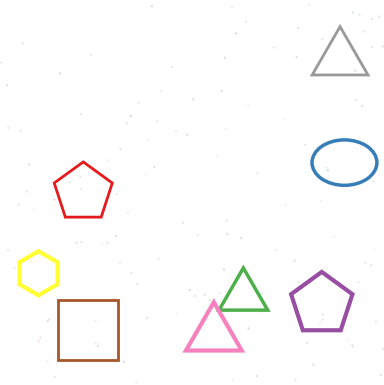[{"shape": "pentagon", "thickness": 2, "radius": 0.4, "center": [0.216, 0.5]}, {"shape": "oval", "thickness": 2.5, "radius": 0.42, "center": [0.895, 0.578]}, {"shape": "triangle", "thickness": 2.5, "radius": 0.36, "center": [0.632, 0.231]}, {"shape": "pentagon", "thickness": 3, "radius": 0.42, "center": [0.836, 0.21]}, {"shape": "hexagon", "thickness": 3, "radius": 0.29, "center": [0.1, 0.29]}, {"shape": "square", "thickness": 2, "radius": 0.39, "center": [0.229, 0.143]}, {"shape": "triangle", "thickness": 3, "radius": 0.42, "center": [0.555, 0.131]}, {"shape": "triangle", "thickness": 2, "radius": 0.42, "center": [0.883, 0.847]}]